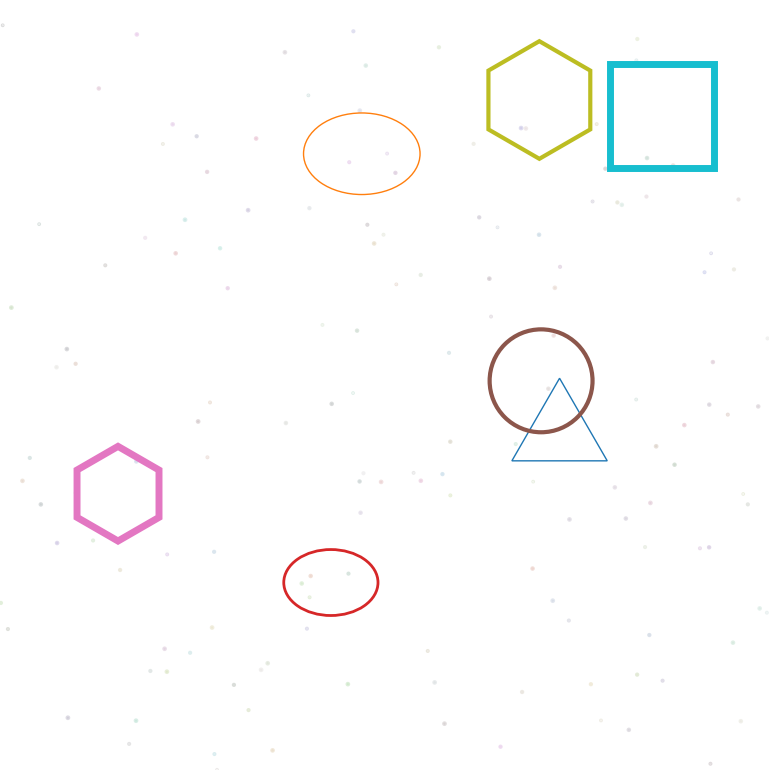[{"shape": "triangle", "thickness": 0.5, "radius": 0.36, "center": [0.727, 0.437]}, {"shape": "oval", "thickness": 0.5, "radius": 0.38, "center": [0.47, 0.8]}, {"shape": "oval", "thickness": 1, "radius": 0.31, "center": [0.43, 0.243]}, {"shape": "circle", "thickness": 1.5, "radius": 0.33, "center": [0.703, 0.505]}, {"shape": "hexagon", "thickness": 2.5, "radius": 0.31, "center": [0.153, 0.359]}, {"shape": "hexagon", "thickness": 1.5, "radius": 0.38, "center": [0.7, 0.87]}, {"shape": "square", "thickness": 2.5, "radius": 0.34, "center": [0.86, 0.849]}]